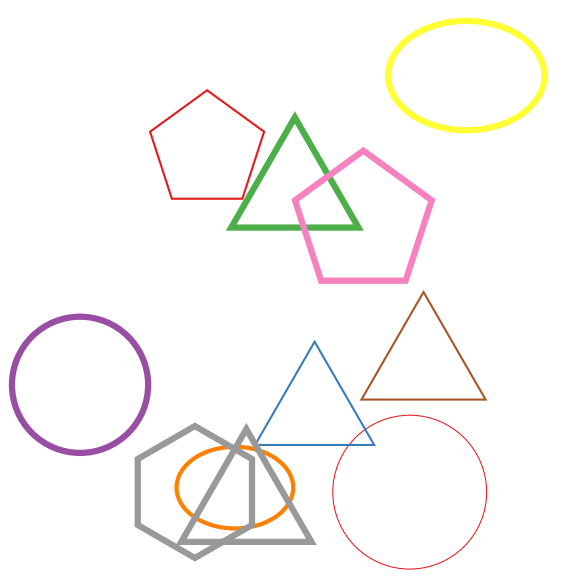[{"shape": "circle", "thickness": 0.5, "radius": 0.67, "center": [0.709, 0.147]}, {"shape": "pentagon", "thickness": 1, "radius": 0.52, "center": [0.359, 0.739]}, {"shape": "triangle", "thickness": 1, "radius": 0.6, "center": [0.545, 0.288]}, {"shape": "triangle", "thickness": 3, "radius": 0.64, "center": [0.511, 0.669]}, {"shape": "circle", "thickness": 3, "radius": 0.59, "center": [0.139, 0.333]}, {"shape": "oval", "thickness": 2, "radius": 0.51, "center": [0.407, 0.155]}, {"shape": "oval", "thickness": 3, "radius": 0.68, "center": [0.808, 0.868]}, {"shape": "triangle", "thickness": 1, "radius": 0.62, "center": [0.733, 0.369]}, {"shape": "pentagon", "thickness": 3, "radius": 0.62, "center": [0.629, 0.614]}, {"shape": "hexagon", "thickness": 3, "radius": 0.57, "center": [0.337, 0.147]}, {"shape": "triangle", "thickness": 3, "radius": 0.65, "center": [0.427, 0.126]}]